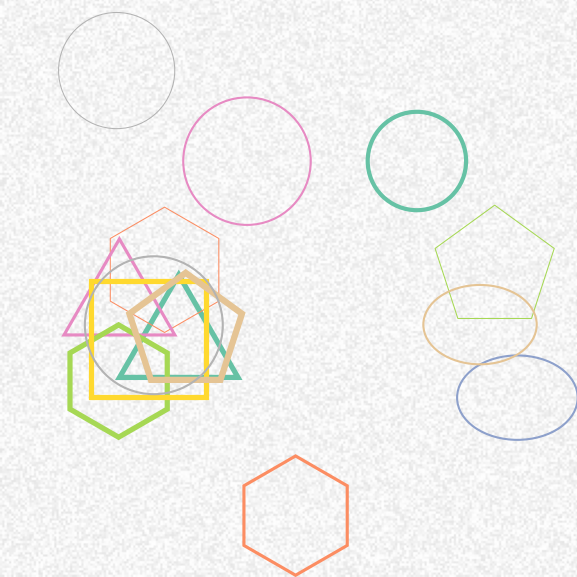[{"shape": "triangle", "thickness": 2.5, "radius": 0.59, "center": [0.31, 0.405]}, {"shape": "circle", "thickness": 2, "radius": 0.43, "center": [0.722, 0.72]}, {"shape": "hexagon", "thickness": 0.5, "radius": 0.54, "center": [0.285, 0.532]}, {"shape": "hexagon", "thickness": 1.5, "radius": 0.52, "center": [0.512, 0.106]}, {"shape": "oval", "thickness": 1, "radius": 0.52, "center": [0.896, 0.311]}, {"shape": "circle", "thickness": 1, "radius": 0.55, "center": [0.428, 0.72]}, {"shape": "triangle", "thickness": 1.5, "radius": 0.55, "center": [0.207, 0.475]}, {"shape": "hexagon", "thickness": 2.5, "radius": 0.49, "center": [0.205, 0.339]}, {"shape": "pentagon", "thickness": 0.5, "radius": 0.54, "center": [0.857, 0.535]}, {"shape": "square", "thickness": 2.5, "radius": 0.5, "center": [0.257, 0.412]}, {"shape": "oval", "thickness": 1, "radius": 0.49, "center": [0.831, 0.437]}, {"shape": "pentagon", "thickness": 3, "radius": 0.51, "center": [0.322, 0.424]}, {"shape": "circle", "thickness": 0.5, "radius": 0.5, "center": [0.202, 0.877]}, {"shape": "circle", "thickness": 1, "radius": 0.6, "center": [0.266, 0.436]}]